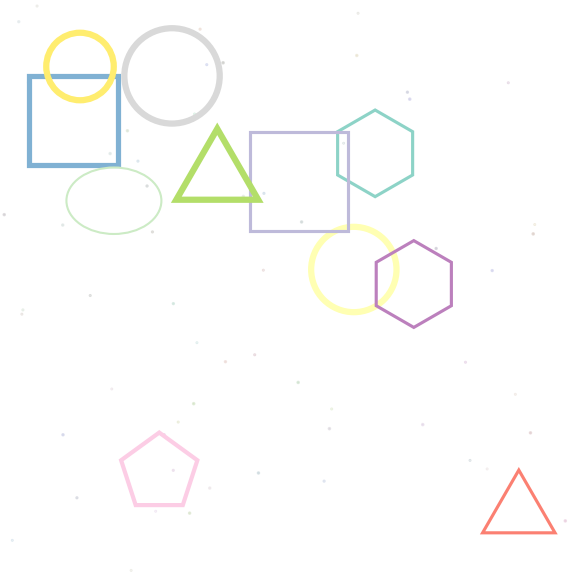[{"shape": "hexagon", "thickness": 1.5, "radius": 0.37, "center": [0.65, 0.734]}, {"shape": "circle", "thickness": 3, "radius": 0.37, "center": [0.613, 0.532]}, {"shape": "square", "thickness": 1.5, "radius": 0.43, "center": [0.518, 0.685]}, {"shape": "triangle", "thickness": 1.5, "radius": 0.36, "center": [0.898, 0.113]}, {"shape": "square", "thickness": 2.5, "radius": 0.39, "center": [0.127, 0.79]}, {"shape": "triangle", "thickness": 3, "radius": 0.41, "center": [0.376, 0.694]}, {"shape": "pentagon", "thickness": 2, "radius": 0.35, "center": [0.276, 0.181]}, {"shape": "circle", "thickness": 3, "radius": 0.41, "center": [0.298, 0.868]}, {"shape": "hexagon", "thickness": 1.5, "radius": 0.38, "center": [0.717, 0.507]}, {"shape": "oval", "thickness": 1, "radius": 0.41, "center": [0.197, 0.652]}, {"shape": "circle", "thickness": 3, "radius": 0.29, "center": [0.139, 0.884]}]